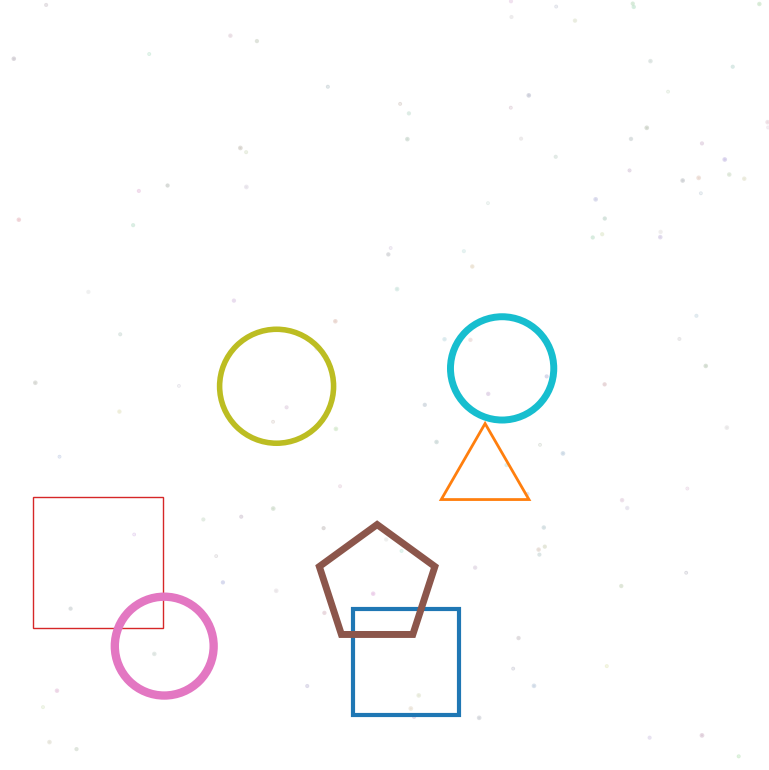[{"shape": "square", "thickness": 1.5, "radius": 0.34, "center": [0.527, 0.14]}, {"shape": "triangle", "thickness": 1, "radius": 0.33, "center": [0.63, 0.384]}, {"shape": "square", "thickness": 0.5, "radius": 0.42, "center": [0.127, 0.269]}, {"shape": "pentagon", "thickness": 2.5, "radius": 0.39, "center": [0.49, 0.24]}, {"shape": "circle", "thickness": 3, "radius": 0.32, "center": [0.213, 0.161]}, {"shape": "circle", "thickness": 2, "radius": 0.37, "center": [0.359, 0.498]}, {"shape": "circle", "thickness": 2.5, "radius": 0.34, "center": [0.652, 0.522]}]